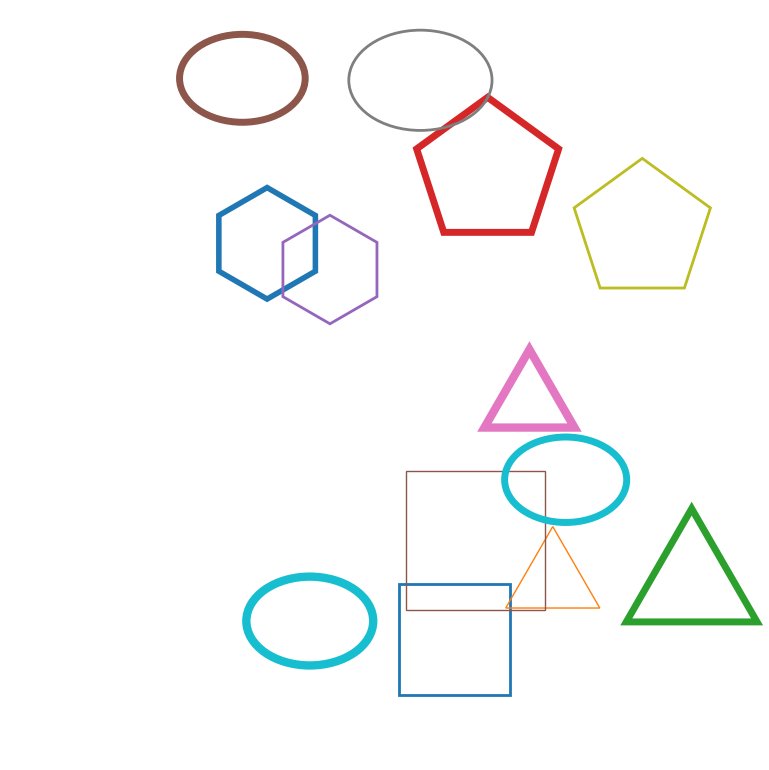[{"shape": "square", "thickness": 1, "radius": 0.36, "center": [0.59, 0.169]}, {"shape": "hexagon", "thickness": 2, "radius": 0.36, "center": [0.347, 0.684]}, {"shape": "triangle", "thickness": 0.5, "radius": 0.35, "center": [0.718, 0.246]}, {"shape": "triangle", "thickness": 2.5, "radius": 0.49, "center": [0.898, 0.241]}, {"shape": "pentagon", "thickness": 2.5, "radius": 0.48, "center": [0.633, 0.777]}, {"shape": "hexagon", "thickness": 1, "radius": 0.35, "center": [0.428, 0.65]}, {"shape": "oval", "thickness": 2.5, "radius": 0.41, "center": [0.315, 0.898]}, {"shape": "square", "thickness": 0.5, "radius": 0.45, "center": [0.618, 0.298]}, {"shape": "triangle", "thickness": 3, "radius": 0.34, "center": [0.688, 0.478]}, {"shape": "oval", "thickness": 1, "radius": 0.47, "center": [0.546, 0.896]}, {"shape": "pentagon", "thickness": 1, "radius": 0.47, "center": [0.834, 0.701]}, {"shape": "oval", "thickness": 3, "radius": 0.41, "center": [0.402, 0.193]}, {"shape": "oval", "thickness": 2.5, "radius": 0.4, "center": [0.735, 0.377]}]